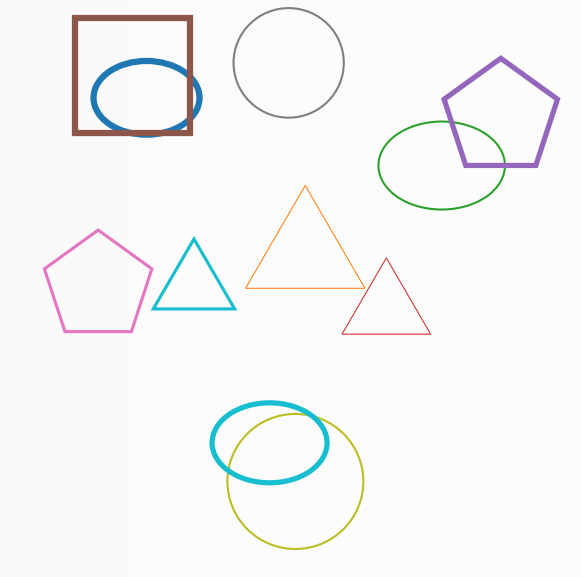[{"shape": "oval", "thickness": 3, "radius": 0.46, "center": [0.252, 0.83]}, {"shape": "triangle", "thickness": 0.5, "radius": 0.59, "center": [0.525, 0.559]}, {"shape": "oval", "thickness": 1, "radius": 0.54, "center": [0.76, 0.712]}, {"shape": "triangle", "thickness": 0.5, "radius": 0.44, "center": [0.665, 0.465]}, {"shape": "pentagon", "thickness": 2.5, "radius": 0.51, "center": [0.862, 0.796]}, {"shape": "square", "thickness": 3, "radius": 0.49, "center": [0.229, 0.868]}, {"shape": "pentagon", "thickness": 1.5, "radius": 0.49, "center": [0.169, 0.504]}, {"shape": "circle", "thickness": 1, "radius": 0.47, "center": [0.497, 0.89]}, {"shape": "circle", "thickness": 1, "radius": 0.58, "center": [0.508, 0.165]}, {"shape": "triangle", "thickness": 1.5, "radius": 0.4, "center": [0.334, 0.505]}, {"shape": "oval", "thickness": 2.5, "radius": 0.49, "center": [0.464, 0.232]}]